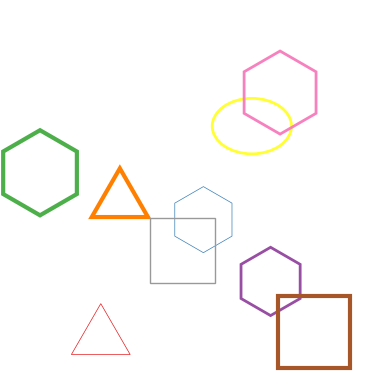[{"shape": "triangle", "thickness": 0.5, "radius": 0.44, "center": [0.262, 0.123]}, {"shape": "hexagon", "thickness": 0.5, "radius": 0.43, "center": [0.528, 0.43]}, {"shape": "hexagon", "thickness": 3, "radius": 0.55, "center": [0.104, 0.551]}, {"shape": "hexagon", "thickness": 2, "radius": 0.44, "center": [0.703, 0.269]}, {"shape": "triangle", "thickness": 3, "radius": 0.42, "center": [0.311, 0.478]}, {"shape": "oval", "thickness": 2, "radius": 0.51, "center": [0.654, 0.672]}, {"shape": "square", "thickness": 3, "radius": 0.47, "center": [0.816, 0.138]}, {"shape": "hexagon", "thickness": 2, "radius": 0.54, "center": [0.727, 0.76]}, {"shape": "square", "thickness": 1, "radius": 0.42, "center": [0.474, 0.35]}]